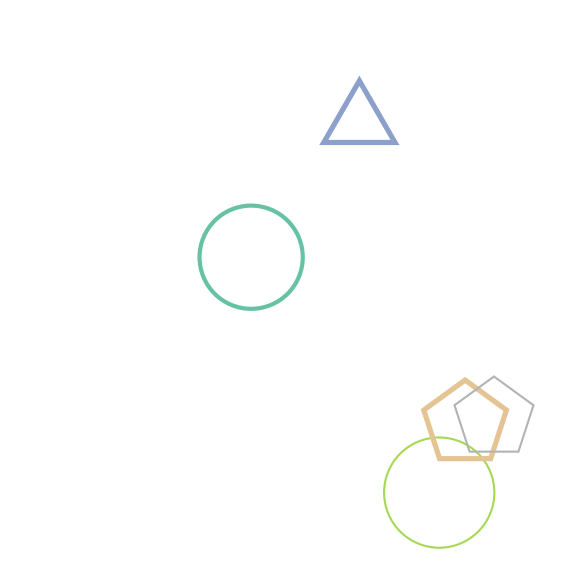[{"shape": "circle", "thickness": 2, "radius": 0.45, "center": [0.435, 0.554]}, {"shape": "triangle", "thickness": 2.5, "radius": 0.36, "center": [0.622, 0.788]}, {"shape": "circle", "thickness": 1, "radius": 0.48, "center": [0.761, 0.146]}, {"shape": "pentagon", "thickness": 2.5, "radius": 0.38, "center": [0.805, 0.266]}, {"shape": "pentagon", "thickness": 1, "radius": 0.36, "center": [0.855, 0.275]}]